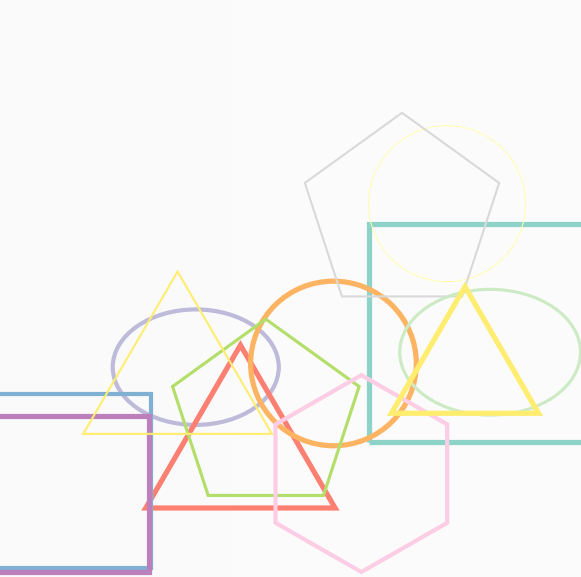[{"shape": "square", "thickness": 2.5, "radius": 0.95, "center": [0.825, 0.422]}, {"shape": "circle", "thickness": 0.5, "radius": 0.68, "center": [0.769, 0.646]}, {"shape": "oval", "thickness": 2, "radius": 0.71, "center": [0.337, 0.363]}, {"shape": "triangle", "thickness": 2.5, "radius": 0.94, "center": [0.414, 0.214]}, {"shape": "square", "thickness": 2, "radius": 0.75, "center": [0.109, 0.166]}, {"shape": "circle", "thickness": 2.5, "radius": 0.71, "center": [0.574, 0.37]}, {"shape": "pentagon", "thickness": 1.5, "radius": 0.84, "center": [0.457, 0.278]}, {"shape": "hexagon", "thickness": 2, "radius": 0.85, "center": [0.622, 0.179]}, {"shape": "pentagon", "thickness": 1, "radius": 0.88, "center": [0.692, 0.628]}, {"shape": "square", "thickness": 2.5, "radius": 0.68, "center": [0.121, 0.145]}, {"shape": "oval", "thickness": 1.5, "radius": 0.78, "center": [0.843, 0.389]}, {"shape": "triangle", "thickness": 2.5, "radius": 0.73, "center": [0.8, 0.357]}, {"shape": "triangle", "thickness": 1, "radius": 0.94, "center": [0.305, 0.342]}]